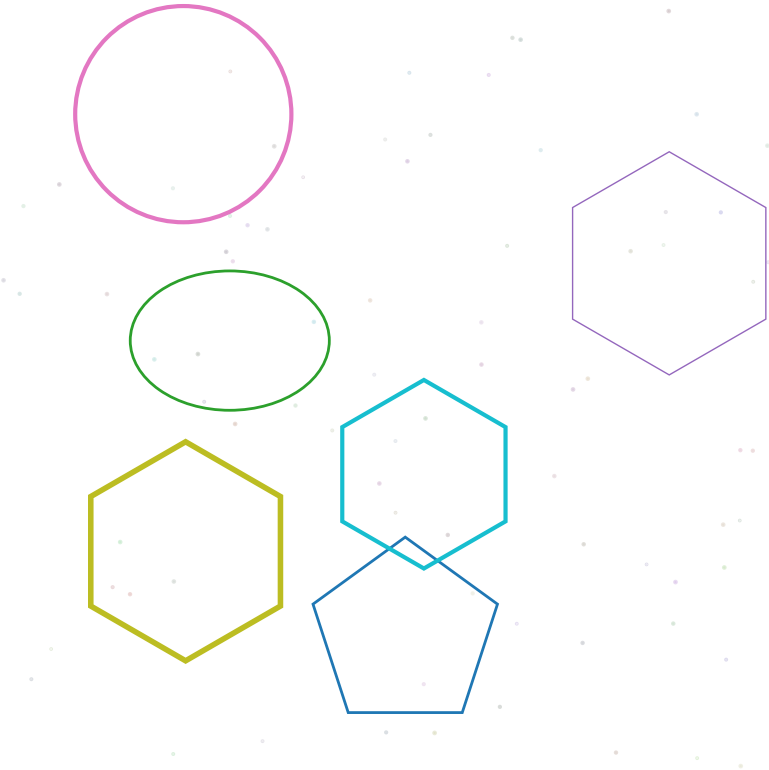[{"shape": "pentagon", "thickness": 1, "radius": 0.63, "center": [0.526, 0.176]}, {"shape": "oval", "thickness": 1, "radius": 0.65, "center": [0.298, 0.558]}, {"shape": "hexagon", "thickness": 0.5, "radius": 0.72, "center": [0.869, 0.658]}, {"shape": "circle", "thickness": 1.5, "radius": 0.7, "center": [0.238, 0.852]}, {"shape": "hexagon", "thickness": 2, "radius": 0.71, "center": [0.241, 0.284]}, {"shape": "hexagon", "thickness": 1.5, "radius": 0.61, "center": [0.551, 0.384]}]